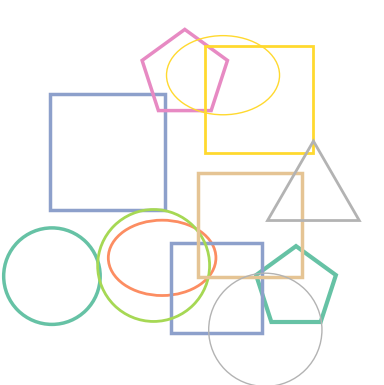[{"shape": "pentagon", "thickness": 3, "radius": 0.54, "center": [0.769, 0.252]}, {"shape": "circle", "thickness": 2.5, "radius": 0.63, "center": [0.135, 0.283]}, {"shape": "oval", "thickness": 2, "radius": 0.7, "center": [0.421, 0.33]}, {"shape": "square", "thickness": 2.5, "radius": 0.59, "center": [0.562, 0.252]}, {"shape": "square", "thickness": 2.5, "radius": 0.75, "center": [0.279, 0.605]}, {"shape": "pentagon", "thickness": 2.5, "radius": 0.58, "center": [0.48, 0.807]}, {"shape": "circle", "thickness": 2, "radius": 0.73, "center": [0.399, 0.31]}, {"shape": "square", "thickness": 2, "radius": 0.7, "center": [0.672, 0.741]}, {"shape": "oval", "thickness": 1, "radius": 0.73, "center": [0.579, 0.805]}, {"shape": "square", "thickness": 2.5, "radius": 0.68, "center": [0.649, 0.416]}, {"shape": "triangle", "thickness": 2, "radius": 0.69, "center": [0.814, 0.496]}, {"shape": "circle", "thickness": 1, "radius": 0.74, "center": [0.689, 0.143]}]